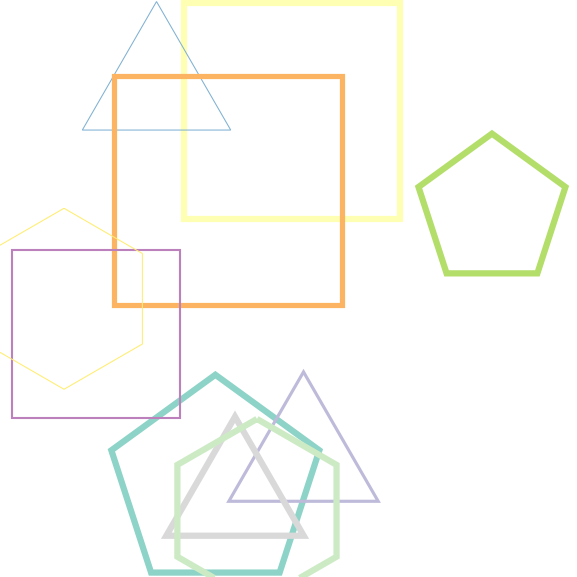[{"shape": "pentagon", "thickness": 3, "radius": 0.95, "center": [0.373, 0.161]}, {"shape": "square", "thickness": 3, "radius": 0.94, "center": [0.506, 0.807]}, {"shape": "triangle", "thickness": 1.5, "radius": 0.75, "center": [0.526, 0.206]}, {"shape": "triangle", "thickness": 0.5, "radius": 0.74, "center": [0.271, 0.848]}, {"shape": "square", "thickness": 2.5, "radius": 0.99, "center": [0.395, 0.669]}, {"shape": "pentagon", "thickness": 3, "radius": 0.67, "center": [0.852, 0.634]}, {"shape": "triangle", "thickness": 3, "radius": 0.69, "center": [0.407, 0.14]}, {"shape": "square", "thickness": 1, "radius": 0.73, "center": [0.166, 0.42]}, {"shape": "hexagon", "thickness": 3, "radius": 0.8, "center": [0.445, 0.115]}, {"shape": "hexagon", "thickness": 0.5, "radius": 0.78, "center": [0.111, 0.482]}]